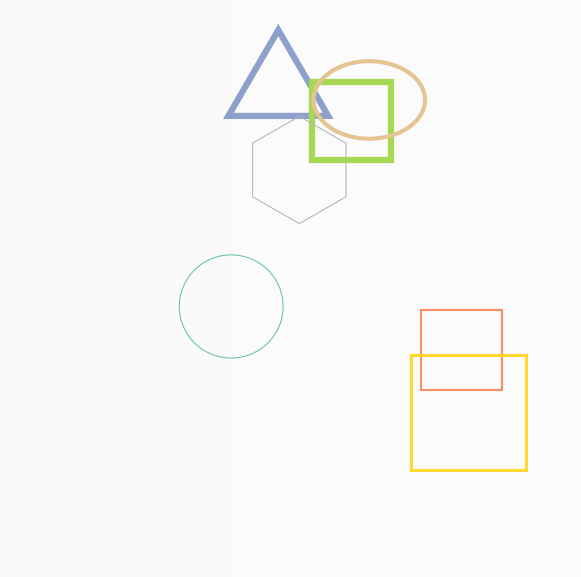[{"shape": "circle", "thickness": 0.5, "radius": 0.45, "center": [0.398, 0.468]}, {"shape": "square", "thickness": 1, "radius": 0.35, "center": [0.793, 0.393]}, {"shape": "triangle", "thickness": 3, "radius": 0.5, "center": [0.479, 0.848]}, {"shape": "square", "thickness": 3, "radius": 0.34, "center": [0.605, 0.789]}, {"shape": "square", "thickness": 1.5, "radius": 0.5, "center": [0.806, 0.285]}, {"shape": "oval", "thickness": 2, "radius": 0.48, "center": [0.635, 0.826]}, {"shape": "hexagon", "thickness": 0.5, "radius": 0.46, "center": [0.515, 0.705]}]